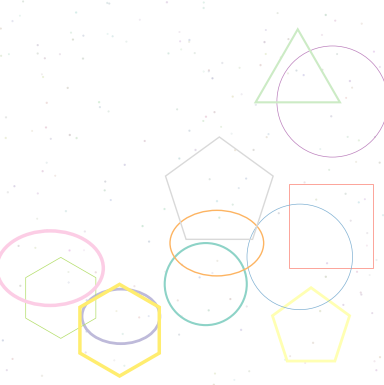[{"shape": "circle", "thickness": 1.5, "radius": 0.53, "center": [0.534, 0.262]}, {"shape": "pentagon", "thickness": 2, "radius": 0.53, "center": [0.808, 0.147]}, {"shape": "oval", "thickness": 2, "radius": 0.51, "center": [0.314, 0.178]}, {"shape": "square", "thickness": 0.5, "radius": 0.55, "center": [0.86, 0.413]}, {"shape": "circle", "thickness": 0.5, "radius": 0.69, "center": [0.779, 0.333]}, {"shape": "oval", "thickness": 1, "radius": 0.61, "center": [0.563, 0.369]}, {"shape": "hexagon", "thickness": 0.5, "radius": 0.53, "center": [0.158, 0.226]}, {"shape": "oval", "thickness": 2.5, "radius": 0.69, "center": [0.13, 0.303]}, {"shape": "pentagon", "thickness": 1, "radius": 0.73, "center": [0.57, 0.497]}, {"shape": "circle", "thickness": 0.5, "radius": 0.72, "center": [0.864, 0.736]}, {"shape": "triangle", "thickness": 1.5, "radius": 0.63, "center": [0.773, 0.797]}, {"shape": "hexagon", "thickness": 2.5, "radius": 0.6, "center": [0.311, 0.142]}]